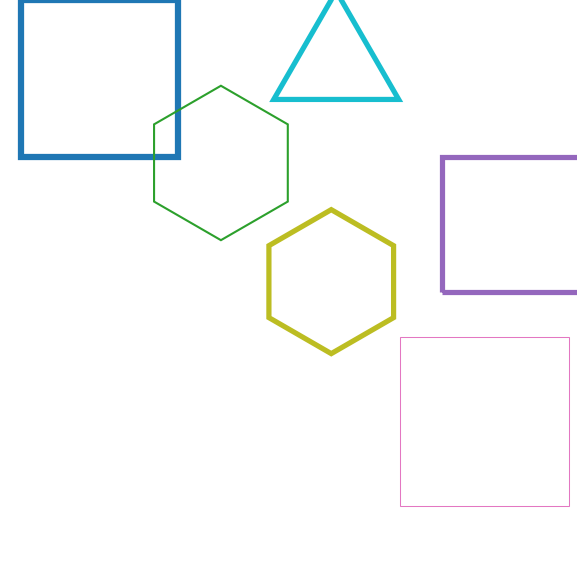[{"shape": "square", "thickness": 3, "radius": 0.68, "center": [0.172, 0.863]}, {"shape": "hexagon", "thickness": 1, "radius": 0.67, "center": [0.383, 0.717]}, {"shape": "square", "thickness": 2.5, "radius": 0.59, "center": [0.884, 0.61]}, {"shape": "square", "thickness": 0.5, "radius": 0.73, "center": [0.839, 0.269]}, {"shape": "hexagon", "thickness": 2.5, "radius": 0.62, "center": [0.574, 0.511]}, {"shape": "triangle", "thickness": 2.5, "radius": 0.62, "center": [0.582, 0.889]}]